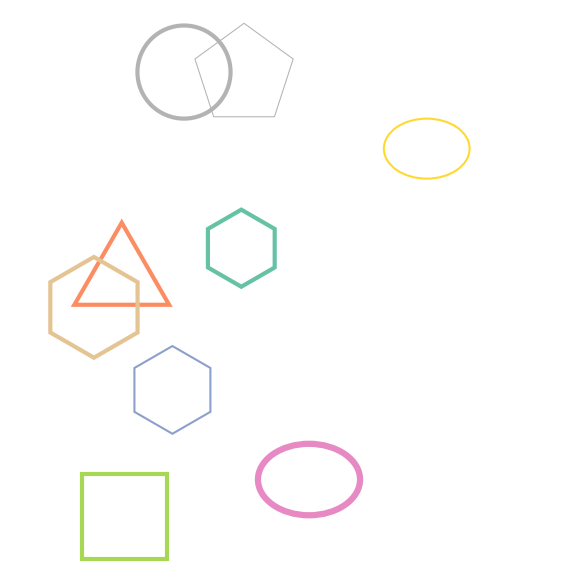[{"shape": "hexagon", "thickness": 2, "radius": 0.33, "center": [0.418, 0.569]}, {"shape": "triangle", "thickness": 2, "radius": 0.47, "center": [0.211, 0.519]}, {"shape": "hexagon", "thickness": 1, "radius": 0.38, "center": [0.299, 0.324]}, {"shape": "oval", "thickness": 3, "radius": 0.44, "center": [0.535, 0.169]}, {"shape": "square", "thickness": 2, "radius": 0.37, "center": [0.215, 0.105]}, {"shape": "oval", "thickness": 1, "radius": 0.37, "center": [0.739, 0.742]}, {"shape": "hexagon", "thickness": 2, "radius": 0.44, "center": [0.163, 0.467]}, {"shape": "circle", "thickness": 2, "radius": 0.4, "center": [0.319, 0.874]}, {"shape": "pentagon", "thickness": 0.5, "radius": 0.45, "center": [0.423, 0.869]}]